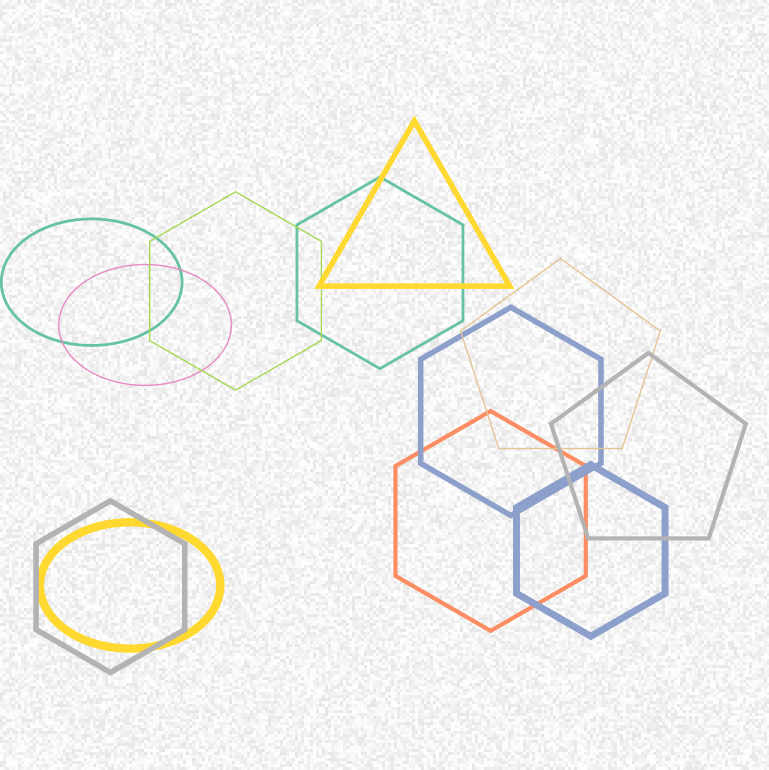[{"shape": "hexagon", "thickness": 1, "radius": 0.62, "center": [0.493, 0.646]}, {"shape": "oval", "thickness": 1, "radius": 0.59, "center": [0.119, 0.634]}, {"shape": "hexagon", "thickness": 1.5, "radius": 0.71, "center": [0.637, 0.323]}, {"shape": "hexagon", "thickness": 2.5, "radius": 0.56, "center": [0.767, 0.285]}, {"shape": "hexagon", "thickness": 2, "radius": 0.68, "center": [0.663, 0.466]}, {"shape": "oval", "thickness": 0.5, "radius": 0.56, "center": [0.188, 0.578]}, {"shape": "hexagon", "thickness": 0.5, "radius": 0.64, "center": [0.306, 0.622]}, {"shape": "oval", "thickness": 3, "radius": 0.59, "center": [0.169, 0.24]}, {"shape": "triangle", "thickness": 2, "radius": 0.72, "center": [0.538, 0.7]}, {"shape": "pentagon", "thickness": 0.5, "radius": 0.68, "center": [0.728, 0.528]}, {"shape": "pentagon", "thickness": 1.5, "radius": 0.67, "center": [0.842, 0.408]}, {"shape": "hexagon", "thickness": 2, "radius": 0.56, "center": [0.143, 0.238]}]